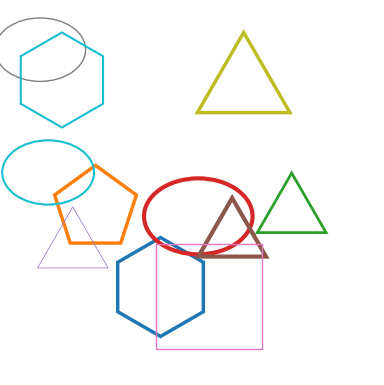[{"shape": "hexagon", "thickness": 2.5, "radius": 0.64, "center": [0.417, 0.255]}, {"shape": "pentagon", "thickness": 2.5, "radius": 0.56, "center": [0.248, 0.459]}, {"shape": "triangle", "thickness": 2, "radius": 0.52, "center": [0.758, 0.447]}, {"shape": "oval", "thickness": 3, "radius": 0.7, "center": [0.515, 0.438]}, {"shape": "triangle", "thickness": 0.5, "radius": 0.53, "center": [0.189, 0.357]}, {"shape": "triangle", "thickness": 3, "radius": 0.51, "center": [0.603, 0.384]}, {"shape": "square", "thickness": 1, "radius": 0.68, "center": [0.543, 0.229]}, {"shape": "oval", "thickness": 1, "radius": 0.59, "center": [0.105, 0.871]}, {"shape": "triangle", "thickness": 2.5, "radius": 0.69, "center": [0.633, 0.777]}, {"shape": "hexagon", "thickness": 1.5, "radius": 0.62, "center": [0.161, 0.792]}, {"shape": "oval", "thickness": 1.5, "radius": 0.6, "center": [0.125, 0.552]}]